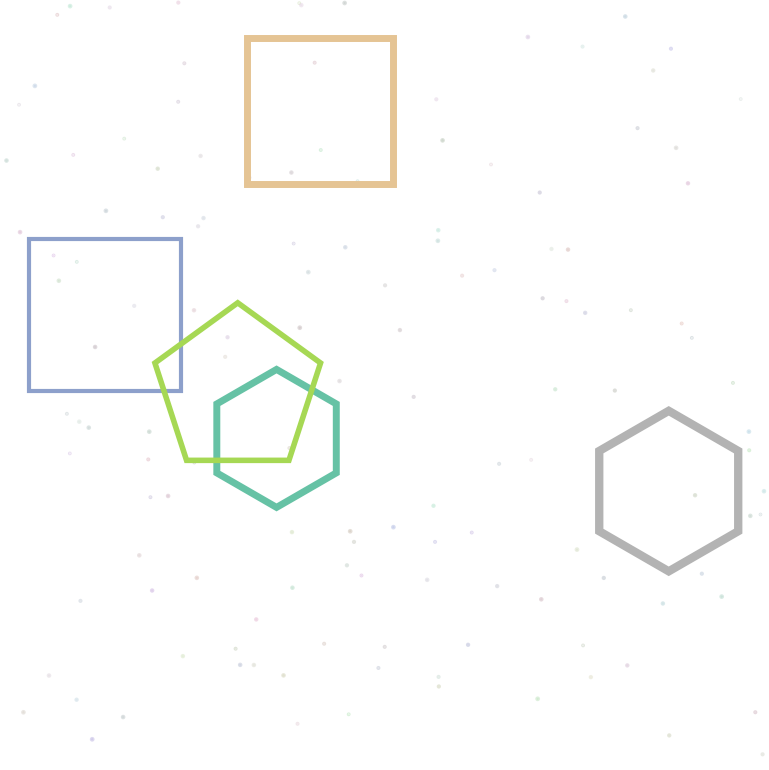[{"shape": "hexagon", "thickness": 2.5, "radius": 0.45, "center": [0.359, 0.431]}, {"shape": "square", "thickness": 1.5, "radius": 0.49, "center": [0.136, 0.591]}, {"shape": "pentagon", "thickness": 2, "radius": 0.57, "center": [0.309, 0.494]}, {"shape": "square", "thickness": 2.5, "radius": 0.47, "center": [0.415, 0.856]}, {"shape": "hexagon", "thickness": 3, "radius": 0.52, "center": [0.868, 0.362]}]